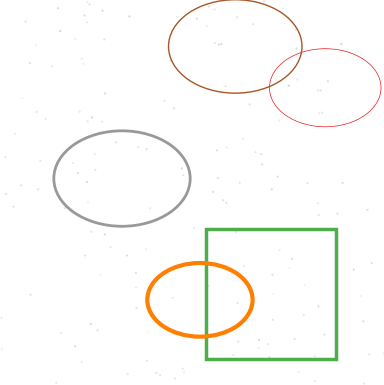[{"shape": "oval", "thickness": 0.5, "radius": 0.72, "center": [0.845, 0.772]}, {"shape": "square", "thickness": 2.5, "radius": 0.84, "center": [0.704, 0.236]}, {"shape": "oval", "thickness": 3, "radius": 0.68, "center": [0.519, 0.221]}, {"shape": "oval", "thickness": 1, "radius": 0.87, "center": [0.611, 0.879]}, {"shape": "oval", "thickness": 2, "radius": 0.89, "center": [0.317, 0.536]}]